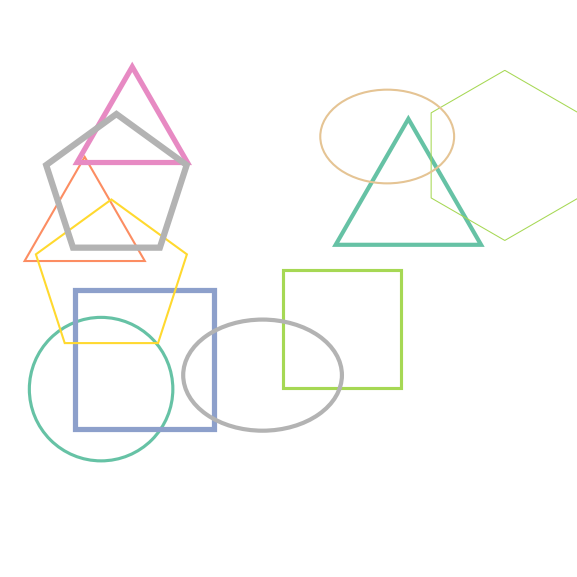[{"shape": "triangle", "thickness": 2, "radius": 0.73, "center": [0.707, 0.648]}, {"shape": "circle", "thickness": 1.5, "radius": 0.62, "center": [0.175, 0.325]}, {"shape": "triangle", "thickness": 1, "radius": 0.6, "center": [0.147, 0.607]}, {"shape": "square", "thickness": 2.5, "radius": 0.6, "center": [0.25, 0.376]}, {"shape": "triangle", "thickness": 2.5, "radius": 0.55, "center": [0.229, 0.773]}, {"shape": "square", "thickness": 1.5, "radius": 0.51, "center": [0.592, 0.429]}, {"shape": "hexagon", "thickness": 0.5, "radius": 0.74, "center": [0.874, 0.73]}, {"shape": "pentagon", "thickness": 1, "radius": 0.69, "center": [0.193, 0.516]}, {"shape": "oval", "thickness": 1, "radius": 0.58, "center": [0.67, 0.763]}, {"shape": "pentagon", "thickness": 3, "radius": 0.64, "center": [0.202, 0.674]}, {"shape": "oval", "thickness": 2, "radius": 0.69, "center": [0.455, 0.35]}]